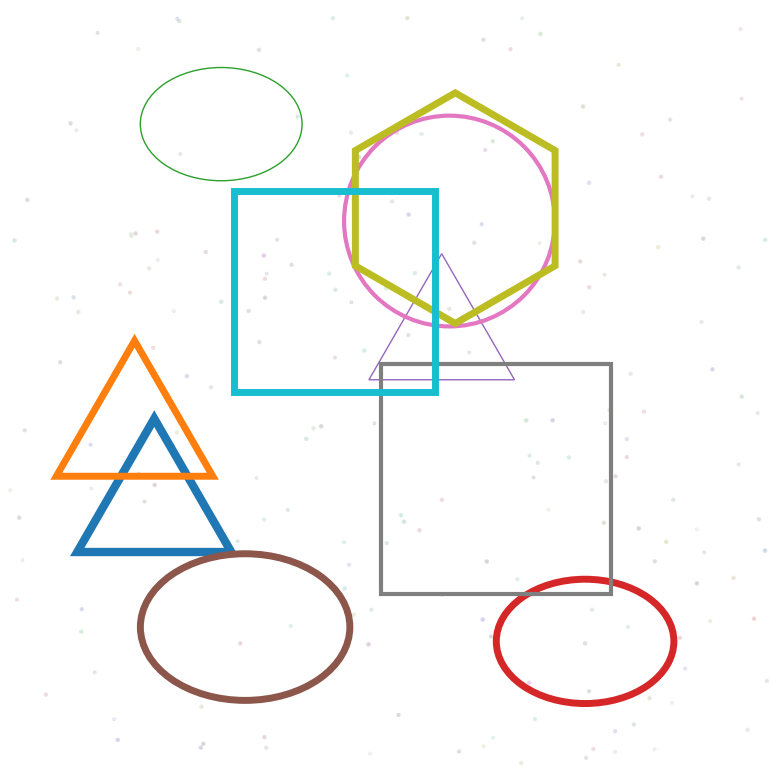[{"shape": "triangle", "thickness": 3, "radius": 0.58, "center": [0.2, 0.341]}, {"shape": "triangle", "thickness": 2.5, "radius": 0.59, "center": [0.175, 0.44]}, {"shape": "oval", "thickness": 0.5, "radius": 0.53, "center": [0.287, 0.839]}, {"shape": "oval", "thickness": 2.5, "radius": 0.58, "center": [0.76, 0.167]}, {"shape": "triangle", "thickness": 0.5, "radius": 0.55, "center": [0.574, 0.561]}, {"shape": "oval", "thickness": 2.5, "radius": 0.68, "center": [0.318, 0.186]}, {"shape": "circle", "thickness": 1.5, "radius": 0.68, "center": [0.584, 0.713]}, {"shape": "square", "thickness": 1.5, "radius": 0.75, "center": [0.644, 0.378]}, {"shape": "hexagon", "thickness": 2.5, "radius": 0.75, "center": [0.591, 0.73]}, {"shape": "square", "thickness": 2.5, "radius": 0.65, "center": [0.434, 0.622]}]